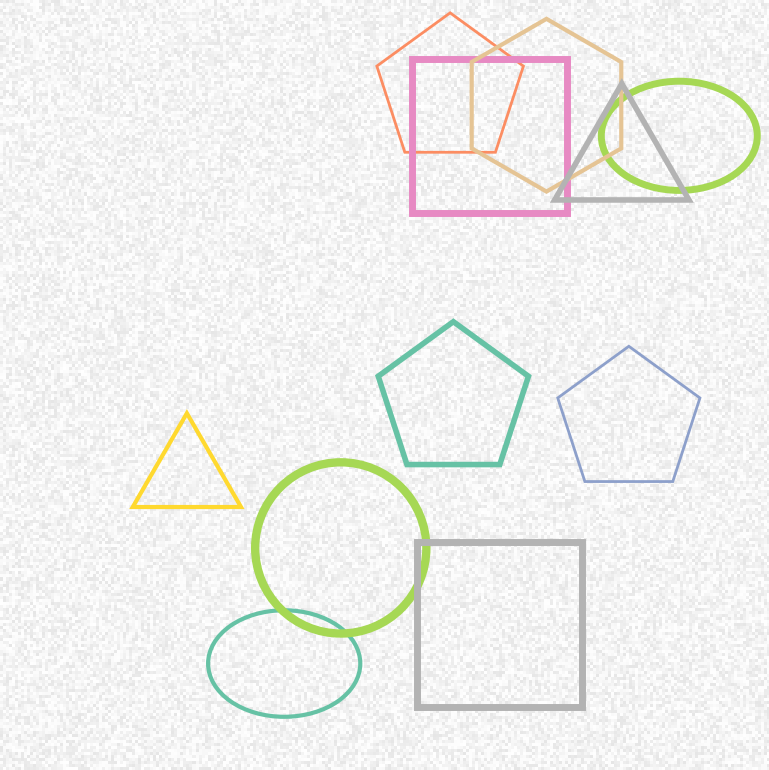[{"shape": "oval", "thickness": 1.5, "radius": 0.49, "center": [0.369, 0.138]}, {"shape": "pentagon", "thickness": 2, "radius": 0.51, "center": [0.589, 0.48]}, {"shape": "pentagon", "thickness": 1, "radius": 0.5, "center": [0.585, 0.883]}, {"shape": "pentagon", "thickness": 1, "radius": 0.49, "center": [0.817, 0.453]}, {"shape": "square", "thickness": 2.5, "radius": 0.5, "center": [0.636, 0.824]}, {"shape": "circle", "thickness": 3, "radius": 0.56, "center": [0.443, 0.288]}, {"shape": "oval", "thickness": 2.5, "radius": 0.51, "center": [0.882, 0.824]}, {"shape": "triangle", "thickness": 1.5, "radius": 0.41, "center": [0.243, 0.382]}, {"shape": "hexagon", "thickness": 1.5, "radius": 0.56, "center": [0.71, 0.863]}, {"shape": "triangle", "thickness": 2, "radius": 0.5, "center": [0.808, 0.791]}, {"shape": "square", "thickness": 2.5, "radius": 0.54, "center": [0.648, 0.189]}]